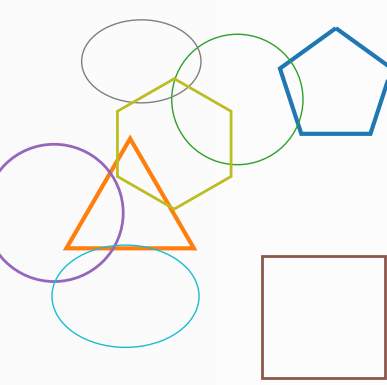[{"shape": "pentagon", "thickness": 3, "radius": 0.76, "center": [0.867, 0.775]}, {"shape": "triangle", "thickness": 3, "radius": 0.95, "center": [0.336, 0.45]}, {"shape": "circle", "thickness": 1, "radius": 0.85, "center": [0.613, 0.742]}, {"shape": "circle", "thickness": 2, "radius": 0.89, "center": [0.14, 0.447]}, {"shape": "square", "thickness": 2, "radius": 0.79, "center": [0.835, 0.176]}, {"shape": "oval", "thickness": 1, "radius": 0.77, "center": [0.365, 0.841]}, {"shape": "hexagon", "thickness": 2, "radius": 0.85, "center": [0.45, 0.626]}, {"shape": "oval", "thickness": 1, "radius": 0.95, "center": [0.324, 0.231]}]